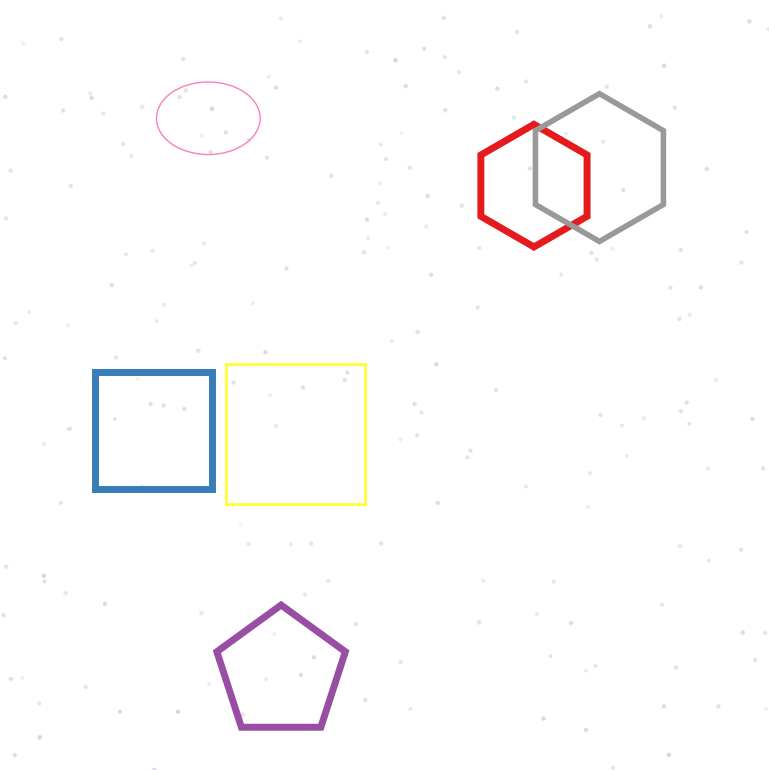[{"shape": "hexagon", "thickness": 2.5, "radius": 0.4, "center": [0.693, 0.759]}, {"shape": "square", "thickness": 2.5, "radius": 0.38, "center": [0.199, 0.441]}, {"shape": "pentagon", "thickness": 2.5, "radius": 0.44, "center": [0.365, 0.127]}, {"shape": "square", "thickness": 1, "radius": 0.45, "center": [0.384, 0.436]}, {"shape": "oval", "thickness": 0.5, "radius": 0.34, "center": [0.271, 0.846]}, {"shape": "hexagon", "thickness": 2, "radius": 0.48, "center": [0.778, 0.782]}]